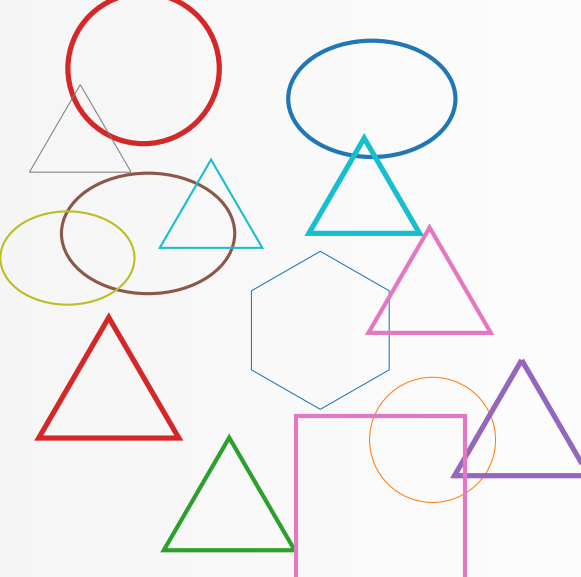[{"shape": "oval", "thickness": 2, "radius": 0.72, "center": [0.64, 0.828]}, {"shape": "hexagon", "thickness": 0.5, "radius": 0.68, "center": [0.551, 0.427]}, {"shape": "circle", "thickness": 0.5, "radius": 0.54, "center": [0.744, 0.237]}, {"shape": "triangle", "thickness": 2, "radius": 0.65, "center": [0.394, 0.111]}, {"shape": "triangle", "thickness": 2.5, "radius": 0.7, "center": [0.187, 0.31]}, {"shape": "circle", "thickness": 2.5, "radius": 0.65, "center": [0.247, 0.881]}, {"shape": "triangle", "thickness": 2.5, "radius": 0.67, "center": [0.898, 0.242]}, {"shape": "oval", "thickness": 1.5, "radius": 0.75, "center": [0.255, 0.595]}, {"shape": "triangle", "thickness": 2, "radius": 0.61, "center": [0.739, 0.484]}, {"shape": "square", "thickness": 2, "radius": 0.73, "center": [0.655, 0.133]}, {"shape": "triangle", "thickness": 0.5, "radius": 0.51, "center": [0.138, 0.752]}, {"shape": "oval", "thickness": 1, "radius": 0.58, "center": [0.116, 0.552]}, {"shape": "triangle", "thickness": 1, "radius": 0.51, "center": [0.363, 0.621]}, {"shape": "triangle", "thickness": 2.5, "radius": 0.55, "center": [0.627, 0.65]}]